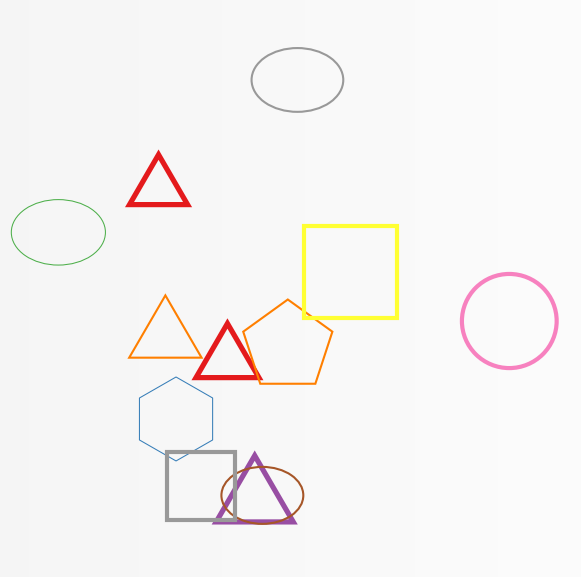[{"shape": "triangle", "thickness": 2.5, "radius": 0.31, "center": [0.391, 0.376]}, {"shape": "triangle", "thickness": 2.5, "radius": 0.29, "center": [0.273, 0.674]}, {"shape": "hexagon", "thickness": 0.5, "radius": 0.36, "center": [0.303, 0.274]}, {"shape": "oval", "thickness": 0.5, "radius": 0.4, "center": [0.1, 0.597]}, {"shape": "triangle", "thickness": 2.5, "radius": 0.38, "center": [0.438, 0.134]}, {"shape": "triangle", "thickness": 1, "radius": 0.36, "center": [0.285, 0.416]}, {"shape": "pentagon", "thickness": 1, "radius": 0.4, "center": [0.495, 0.4]}, {"shape": "square", "thickness": 2, "radius": 0.4, "center": [0.603, 0.528]}, {"shape": "oval", "thickness": 1, "radius": 0.35, "center": [0.451, 0.141]}, {"shape": "circle", "thickness": 2, "radius": 0.41, "center": [0.876, 0.443]}, {"shape": "oval", "thickness": 1, "radius": 0.39, "center": [0.512, 0.861]}, {"shape": "square", "thickness": 2, "radius": 0.29, "center": [0.346, 0.157]}]